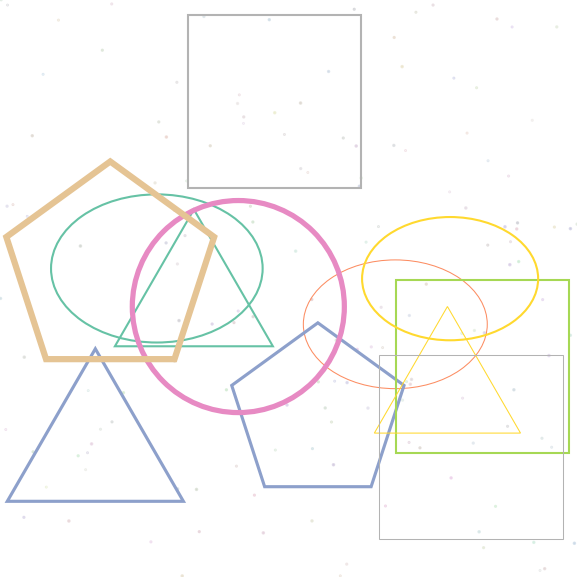[{"shape": "oval", "thickness": 1, "radius": 0.92, "center": [0.272, 0.534]}, {"shape": "triangle", "thickness": 1, "radius": 0.79, "center": [0.336, 0.478]}, {"shape": "oval", "thickness": 0.5, "radius": 0.8, "center": [0.685, 0.438]}, {"shape": "triangle", "thickness": 1.5, "radius": 0.88, "center": [0.165, 0.219]}, {"shape": "pentagon", "thickness": 1.5, "radius": 0.78, "center": [0.55, 0.283]}, {"shape": "circle", "thickness": 2.5, "radius": 0.92, "center": [0.413, 0.468]}, {"shape": "square", "thickness": 1, "radius": 0.75, "center": [0.836, 0.364]}, {"shape": "triangle", "thickness": 0.5, "radius": 0.73, "center": [0.775, 0.322]}, {"shape": "oval", "thickness": 1, "radius": 0.76, "center": [0.779, 0.517]}, {"shape": "pentagon", "thickness": 3, "radius": 0.95, "center": [0.191, 0.53]}, {"shape": "square", "thickness": 1, "radius": 0.75, "center": [0.475, 0.824]}, {"shape": "square", "thickness": 0.5, "radius": 0.8, "center": [0.816, 0.225]}]